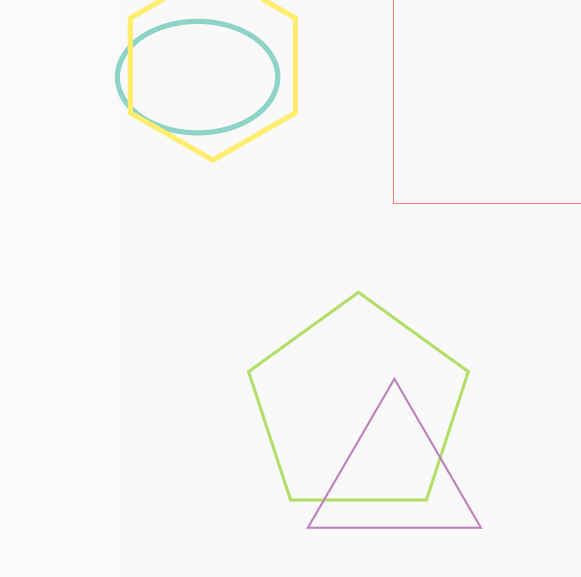[{"shape": "oval", "thickness": 2.5, "radius": 0.69, "center": [0.34, 0.866]}, {"shape": "square", "thickness": 0.5, "radius": 0.9, "center": [0.856, 0.827]}, {"shape": "pentagon", "thickness": 1.5, "radius": 0.99, "center": [0.617, 0.294]}, {"shape": "triangle", "thickness": 1, "radius": 0.86, "center": [0.679, 0.171]}, {"shape": "hexagon", "thickness": 2.5, "radius": 0.82, "center": [0.366, 0.886]}]